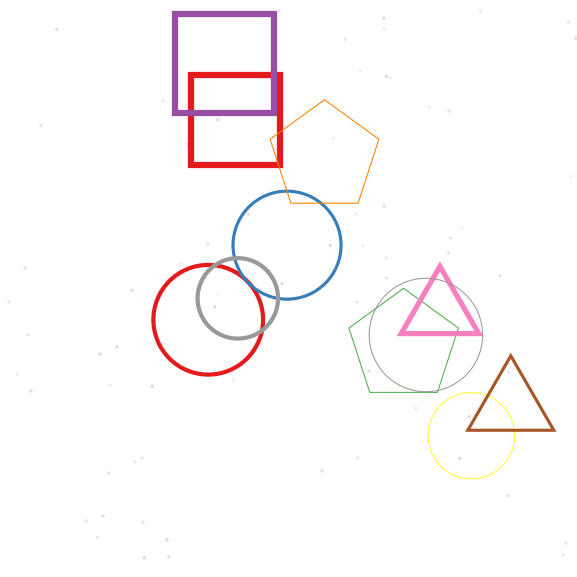[{"shape": "square", "thickness": 3, "radius": 0.39, "center": [0.408, 0.791]}, {"shape": "circle", "thickness": 2, "radius": 0.47, "center": [0.361, 0.445]}, {"shape": "circle", "thickness": 1.5, "radius": 0.47, "center": [0.497, 0.575]}, {"shape": "pentagon", "thickness": 0.5, "radius": 0.5, "center": [0.699, 0.4]}, {"shape": "square", "thickness": 3, "radius": 0.43, "center": [0.388, 0.889]}, {"shape": "pentagon", "thickness": 0.5, "radius": 0.5, "center": [0.562, 0.727]}, {"shape": "circle", "thickness": 0.5, "radius": 0.37, "center": [0.816, 0.245]}, {"shape": "triangle", "thickness": 1.5, "radius": 0.43, "center": [0.885, 0.297]}, {"shape": "triangle", "thickness": 2.5, "radius": 0.39, "center": [0.762, 0.46]}, {"shape": "circle", "thickness": 0.5, "radius": 0.49, "center": [0.738, 0.419]}, {"shape": "circle", "thickness": 2, "radius": 0.35, "center": [0.412, 0.482]}]